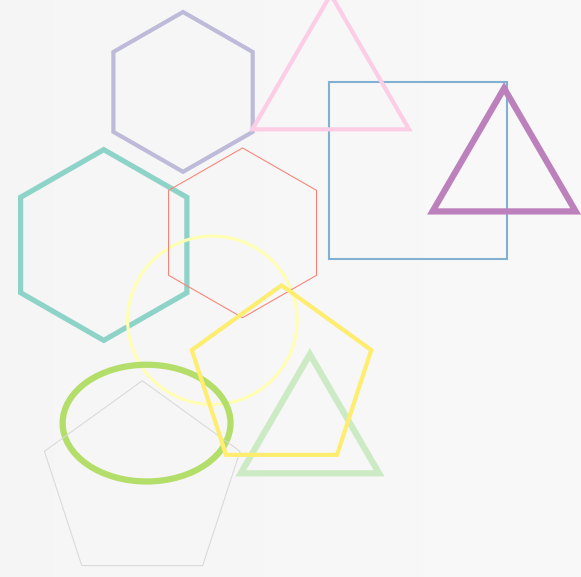[{"shape": "hexagon", "thickness": 2.5, "radius": 0.83, "center": [0.178, 0.575]}, {"shape": "circle", "thickness": 1.5, "radius": 0.73, "center": [0.365, 0.445]}, {"shape": "hexagon", "thickness": 2, "radius": 0.69, "center": [0.315, 0.84]}, {"shape": "hexagon", "thickness": 0.5, "radius": 0.73, "center": [0.417, 0.596]}, {"shape": "square", "thickness": 1, "radius": 0.77, "center": [0.719, 0.705]}, {"shape": "oval", "thickness": 3, "radius": 0.72, "center": [0.252, 0.266]}, {"shape": "triangle", "thickness": 2, "radius": 0.78, "center": [0.569, 0.853]}, {"shape": "pentagon", "thickness": 0.5, "radius": 0.88, "center": [0.245, 0.163]}, {"shape": "triangle", "thickness": 3, "radius": 0.71, "center": [0.867, 0.704]}, {"shape": "triangle", "thickness": 3, "radius": 0.69, "center": [0.533, 0.248]}, {"shape": "pentagon", "thickness": 2, "radius": 0.81, "center": [0.484, 0.343]}]